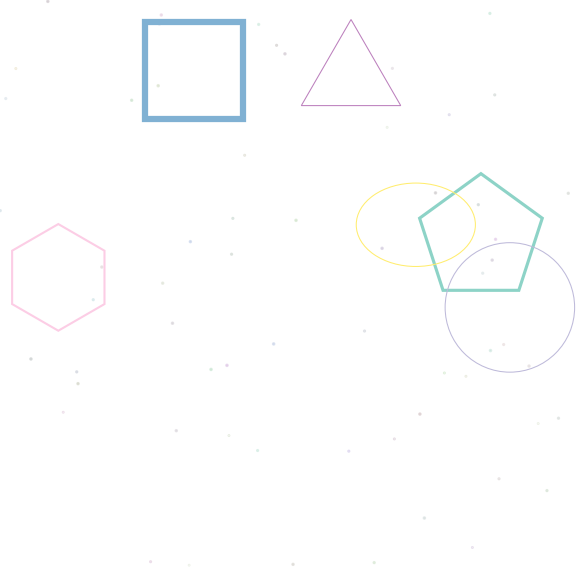[{"shape": "pentagon", "thickness": 1.5, "radius": 0.56, "center": [0.833, 0.587]}, {"shape": "circle", "thickness": 0.5, "radius": 0.56, "center": [0.883, 0.467]}, {"shape": "square", "thickness": 3, "radius": 0.42, "center": [0.335, 0.877]}, {"shape": "hexagon", "thickness": 1, "radius": 0.46, "center": [0.101, 0.519]}, {"shape": "triangle", "thickness": 0.5, "radius": 0.5, "center": [0.608, 0.866]}, {"shape": "oval", "thickness": 0.5, "radius": 0.52, "center": [0.72, 0.61]}]